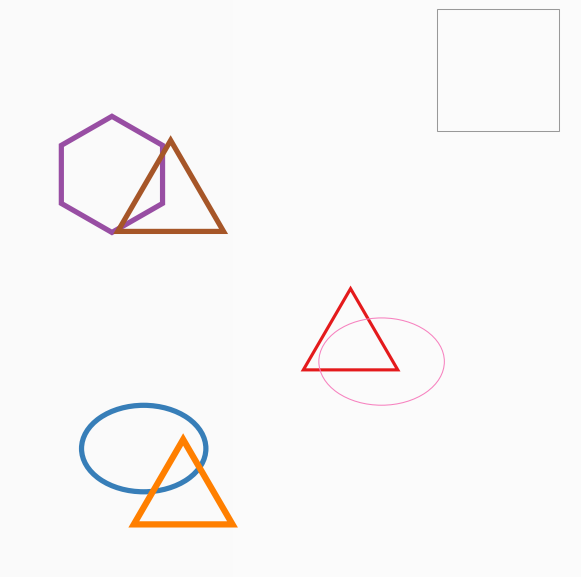[{"shape": "triangle", "thickness": 1.5, "radius": 0.47, "center": [0.603, 0.406]}, {"shape": "oval", "thickness": 2.5, "radius": 0.53, "center": [0.247, 0.222]}, {"shape": "hexagon", "thickness": 2.5, "radius": 0.5, "center": [0.193, 0.697]}, {"shape": "triangle", "thickness": 3, "radius": 0.49, "center": [0.315, 0.14]}, {"shape": "triangle", "thickness": 2.5, "radius": 0.53, "center": [0.294, 0.651]}, {"shape": "oval", "thickness": 0.5, "radius": 0.54, "center": [0.657, 0.373]}, {"shape": "square", "thickness": 0.5, "radius": 0.53, "center": [0.857, 0.878]}]